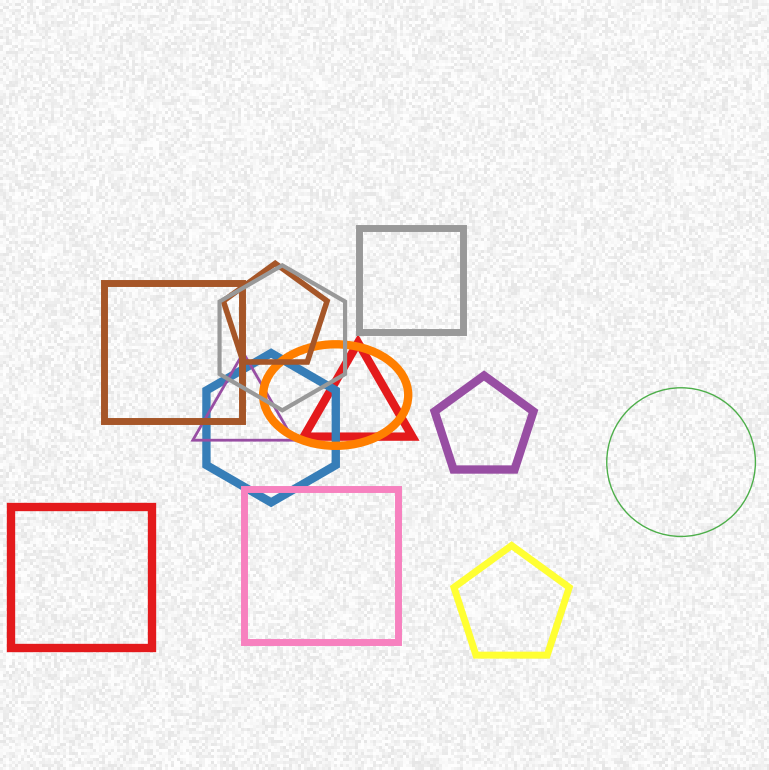[{"shape": "square", "thickness": 3, "radius": 0.46, "center": [0.106, 0.25]}, {"shape": "triangle", "thickness": 3, "radius": 0.41, "center": [0.465, 0.474]}, {"shape": "hexagon", "thickness": 3, "radius": 0.48, "center": [0.352, 0.444]}, {"shape": "circle", "thickness": 0.5, "radius": 0.48, "center": [0.885, 0.4]}, {"shape": "triangle", "thickness": 1, "radius": 0.38, "center": [0.316, 0.466]}, {"shape": "pentagon", "thickness": 3, "radius": 0.34, "center": [0.629, 0.445]}, {"shape": "oval", "thickness": 3, "radius": 0.47, "center": [0.436, 0.487]}, {"shape": "pentagon", "thickness": 2.5, "radius": 0.39, "center": [0.664, 0.213]}, {"shape": "pentagon", "thickness": 2, "radius": 0.35, "center": [0.357, 0.587]}, {"shape": "square", "thickness": 2.5, "radius": 0.45, "center": [0.225, 0.543]}, {"shape": "square", "thickness": 2.5, "radius": 0.5, "center": [0.417, 0.266]}, {"shape": "square", "thickness": 2.5, "radius": 0.34, "center": [0.534, 0.636]}, {"shape": "hexagon", "thickness": 1.5, "radius": 0.47, "center": [0.367, 0.561]}]